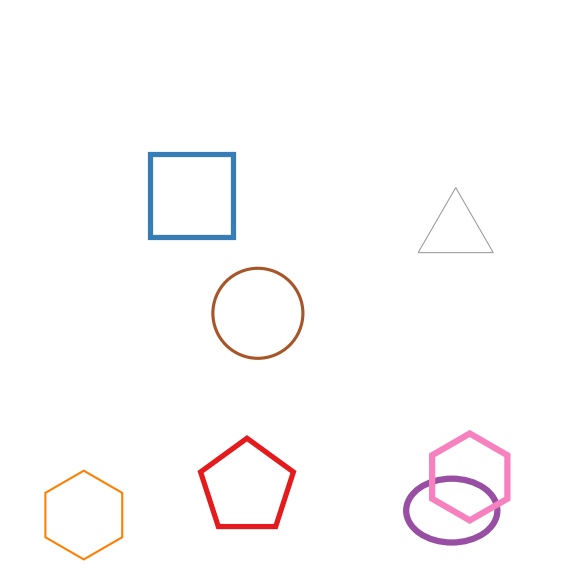[{"shape": "pentagon", "thickness": 2.5, "radius": 0.42, "center": [0.428, 0.156]}, {"shape": "square", "thickness": 2.5, "radius": 0.36, "center": [0.332, 0.661]}, {"shape": "oval", "thickness": 3, "radius": 0.39, "center": [0.782, 0.115]}, {"shape": "hexagon", "thickness": 1, "radius": 0.38, "center": [0.145, 0.107]}, {"shape": "circle", "thickness": 1.5, "radius": 0.39, "center": [0.447, 0.457]}, {"shape": "hexagon", "thickness": 3, "radius": 0.38, "center": [0.813, 0.173]}, {"shape": "triangle", "thickness": 0.5, "radius": 0.38, "center": [0.789, 0.599]}]